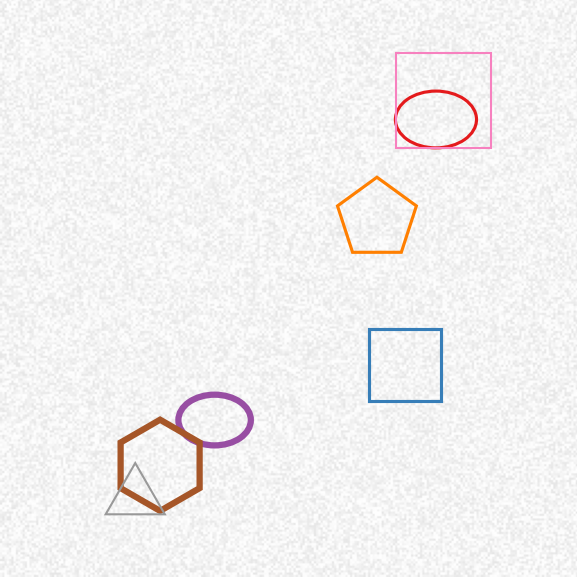[{"shape": "oval", "thickness": 1.5, "radius": 0.35, "center": [0.755, 0.792]}, {"shape": "square", "thickness": 1.5, "radius": 0.31, "center": [0.701, 0.367]}, {"shape": "oval", "thickness": 3, "radius": 0.31, "center": [0.372, 0.272]}, {"shape": "pentagon", "thickness": 1.5, "radius": 0.36, "center": [0.653, 0.62]}, {"shape": "hexagon", "thickness": 3, "radius": 0.39, "center": [0.277, 0.193]}, {"shape": "square", "thickness": 1, "radius": 0.41, "center": [0.768, 0.825]}, {"shape": "triangle", "thickness": 1, "radius": 0.3, "center": [0.234, 0.138]}]